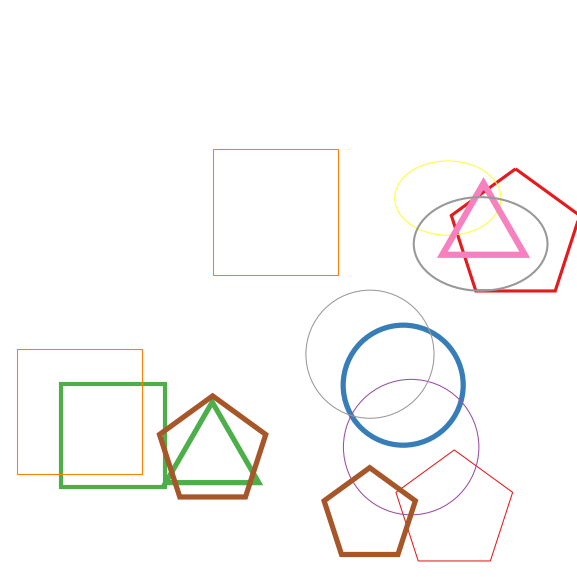[{"shape": "pentagon", "thickness": 1.5, "radius": 0.58, "center": [0.893, 0.59]}, {"shape": "pentagon", "thickness": 0.5, "radius": 0.53, "center": [0.787, 0.114]}, {"shape": "circle", "thickness": 2.5, "radius": 0.52, "center": [0.698, 0.332]}, {"shape": "triangle", "thickness": 2.5, "radius": 0.46, "center": [0.368, 0.21]}, {"shape": "square", "thickness": 2, "radius": 0.45, "center": [0.196, 0.245]}, {"shape": "circle", "thickness": 0.5, "radius": 0.59, "center": [0.712, 0.225]}, {"shape": "square", "thickness": 0.5, "radius": 0.54, "center": [0.477, 0.632]}, {"shape": "square", "thickness": 0.5, "radius": 0.54, "center": [0.138, 0.287]}, {"shape": "oval", "thickness": 0.5, "radius": 0.46, "center": [0.775, 0.656]}, {"shape": "pentagon", "thickness": 2.5, "radius": 0.42, "center": [0.64, 0.106]}, {"shape": "pentagon", "thickness": 2.5, "radius": 0.48, "center": [0.368, 0.217]}, {"shape": "triangle", "thickness": 3, "radius": 0.41, "center": [0.837, 0.599]}, {"shape": "oval", "thickness": 1, "radius": 0.58, "center": [0.832, 0.577]}, {"shape": "circle", "thickness": 0.5, "radius": 0.55, "center": [0.641, 0.386]}]